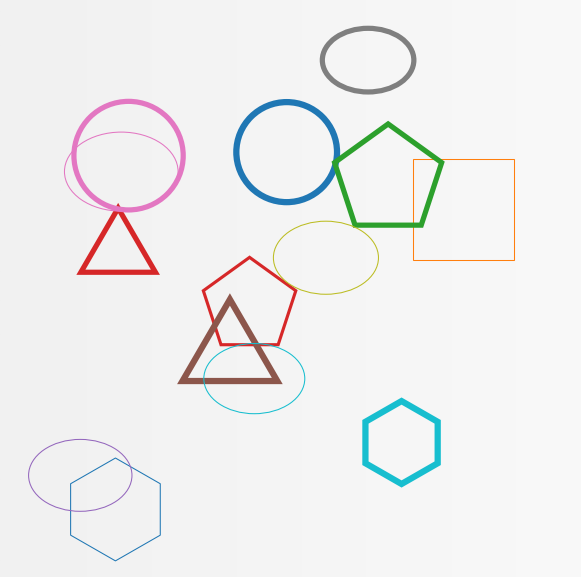[{"shape": "hexagon", "thickness": 0.5, "radius": 0.45, "center": [0.199, 0.117]}, {"shape": "circle", "thickness": 3, "radius": 0.43, "center": [0.493, 0.736]}, {"shape": "square", "thickness": 0.5, "radius": 0.44, "center": [0.797, 0.636]}, {"shape": "pentagon", "thickness": 2.5, "radius": 0.48, "center": [0.668, 0.688]}, {"shape": "pentagon", "thickness": 1.5, "radius": 0.42, "center": [0.429, 0.47]}, {"shape": "triangle", "thickness": 2.5, "radius": 0.37, "center": [0.203, 0.565]}, {"shape": "oval", "thickness": 0.5, "radius": 0.44, "center": [0.138, 0.176]}, {"shape": "triangle", "thickness": 3, "radius": 0.47, "center": [0.396, 0.386]}, {"shape": "oval", "thickness": 0.5, "radius": 0.49, "center": [0.209, 0.702]}, {"shape": "circle", "thickness": 2.5, "radius": 0.47, "center": [0.221, 0.73]}, {"shape": "oval", "thickness": 2.5, "radius": 0.39, "center": [0.633, 0.895]}, {"shape": "oval", "thickness": 0.5, "radius": 0.45, "center": [0.561, 0.553]}, {"shape": "hexagon", "thickness": 3, "radius": 0.36, "center": [0.691, 0.233]}, {"shape": "oval", "thickness": 0.5, "radius": 0.43, "center": [0.438, 0.344]}]